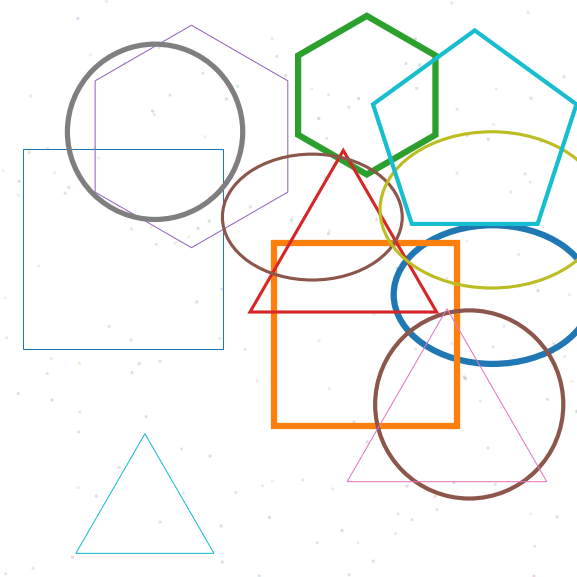[{"shape": "square", "thickness": 0.5, "radius": 0.87, "center": [0.213, 0.568]}, {"shape": "oval", "thickness": 3, "radius": 0.86, "center": [0.853, 0.489]}, {"shape": "square", "thickness": 3, "radius": 0.79, "center": [0.633, 0.419]}, {"shape": "hexagon", "thickness": 3, "radius": 0.69, "center": [0.635, 0.834]}, {"shape": "triangle", "thickness": 1.5, "radius": 0.93, "center": [0.594, 0.552]}, {"shape": "hexagon", "thickness": 0.5, "radius": 0.96, "center": [0.332, 0.763]}, {"shape": "circle", "thickness": 2, "radius": 0.81, "center": [0.813, 0.299]}, {"shape": "oval", "thickness": 1.5, "radius": 0.78, "center": [0.541, 0.623]}, {"shape": "triangle", "thickness": 0.5, "radius": 1.0, "center": [0.774, 0.265]}, {"shape": "circle", "thickness": 2.5, "radius": 0.76, "center": [0.269, 0.771]}, {"shape": "oval", "thickness": 1.5, "radius": 0.97, "center": [0.851, 0.636]}, {"shape": "triangle", "thickness": 0.5, "radius": 0.69, "center": [0.251, 0.11]}, {"shape": "pentagon", "thickness": 2, "radius": 0.93, "center": [0.822, 0.761]}]